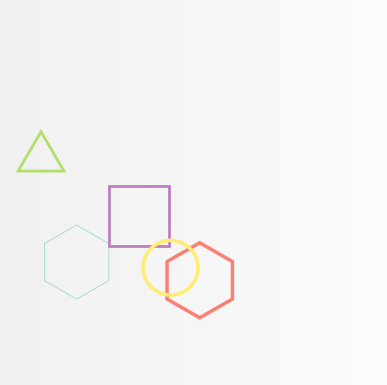[{"shape": "hexagon", "thickness": 0.5, "radius": 0.48, "center": [0.198, 0.319]}, {"shape": "hexagon", "thickness": 2.5, "radius": 0.49, "center": [0.515, 0.272]}, {"shape": "triangle", "thickness": 2, "radius": 0.34, "center": [0.106, 0.59]}, {"shape": "square", "thickness": 2, "radius": 0.39, "center": [0.357, 0.44]}, {"shape": "circle", "thickness": 2.5, "radius": 0.35, "center": [0.44, 0.305]}]